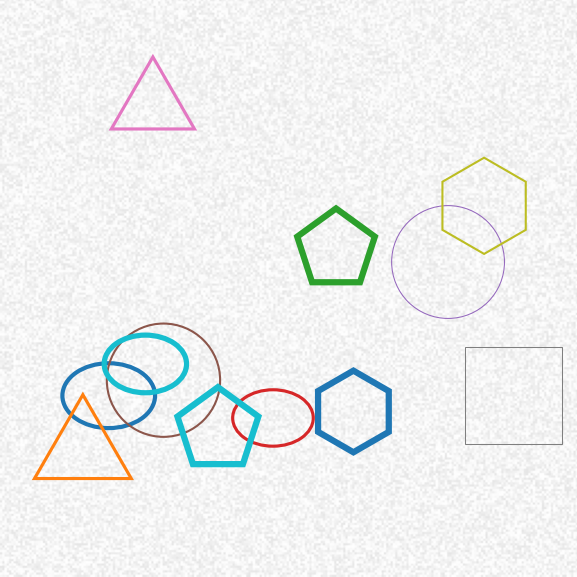[{"shape": "hexagon", "thickness": 3, "radius": 0.35, "center": [0.612, 0.287]}, {"shape": "oval", "thickness": 2, "radius": 0.4, "center": [0.188, 0.314]}, {"shape": "triangle", "thickness": 1.5, "radius": 0.48, "center": [0.143, 0.219]}, {"shape": "pentagon", "thickness": 3, "radius": 0.35, "center": [0.582, 0.568]}, {"shape": "oval", "thickness": 1.5, "radius": 0.35, "center": [0.473, 0.275]}, {"shape": "circle", "thickness": 0.5, "radius": 0.49, "center": [0.776, 0.545]}, {"shape": "circle", "thickness": 1, "radius": 0.49, "center": [0.283, 0.341]}, {"shape": "triangle", "thickness": 1.5, "radius": 0.42, "center": [0.265, 0.817]}, {"shape": "square", "thickness": 0.5, "radius": 0.42, "center": [0.889, 0.314]}, {"shape": "hexagon", "thickness": 1, "radius": 0.42, "center": [0.838, 0.643]}, {"shape": "pentagon", "thickness": 3, "radius": 0.37, "center": [0.377, 0.255]}, {"shape": "oval", "thickness": 2.5, "radius": 0.36, "center": [0.252, 0.369]}]